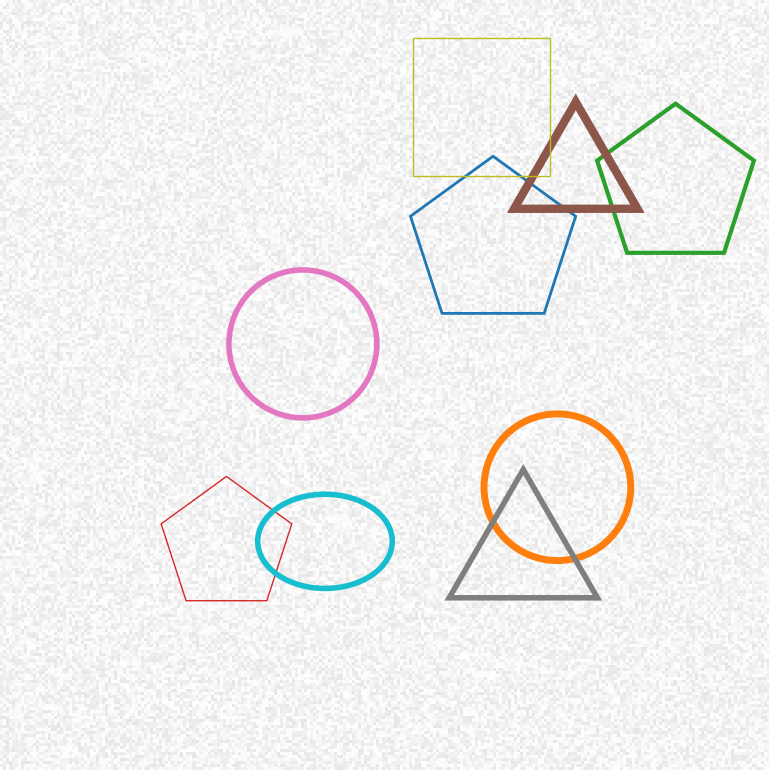[{"shape": "pentagon", "thickness": 1, "radius": 0.56, "center": [0.64, 0.684]}, {"shape": "circle", "thickness": 2.5, "radius": 0.48, "center": [0.724, 0.367]}, {"shape": "pentagon", "thickness": 1.5, "radius": 0.54, "center": [0.877, 0.758]}, {"shape": "pentagon", "thickness": 0.5, "radius": 0.45, "center": [0.294, 0.292]}, {"shape": "triangle", "thickness": 3, "radius": 0.46, "center": [0.748, 0.775]}, {"shape": "circle", "thickness": 2, "radius": 0.48, "center": [0.393, 0.553]}, {"shape": "triangle", "thickness": 2, "radius": 0.56, "center": [0.68, 0.279]}, {"shape": "square", "thickness": 0.5, "radius": 0.45, "center": [0.625, 0.861]}, {"shape": "oval", "thickness": 2, "radius": 0.44, "center": [0.422, 0.297]}]